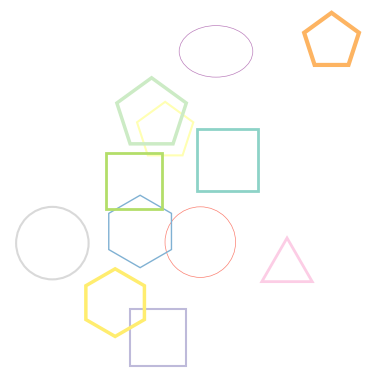[{"shape": "square", "thickness": 2, "radius": 0.4, "center": [0.591, 0.585]}, {"shape": "pentagon", "thickness": 1.5, "radius": 0.38, "center": [0.429, 0.659]}, {"shape": "square", "thickness": 1.5, "radius": 0.37, "center": [0.411, 0.124]}, {"shape": "circle", "thickness": 0.5, "radius": 0.46, "center": [0.52, 0.371]}, {"shape": "hexagon", "thickness": 1, "radius": 0.47, "center": [0.364, 0.399]}, {"shape": "pentagon", "thickness": 3, "radius": 0.37, "center": [0.861, 0.892]}, {"shape": "square", "thickness": 2, "radius": 0.36, "center": [0.348, 0.53]}, {"shape": "triangle", "thickness": 2, "radius": 0.38, "center": [0.746, 0.306]}, {"shape": "circle", "thickness": 1.5, "radius": 0.47, "center": [0.136, 0.369]}, {"shape": "oval", "thickness": 0.5, "radius": 0.48, "center": [0.561, 0.867]}, {"shape": "pentagon", "thickness": 2.5, "radius": 0.47, "center": [0.394, 0.703]}, {"shape": "hexagon", "thickness": 2.5, "radius": 0.44, "center": [0.299, 0.214]}]